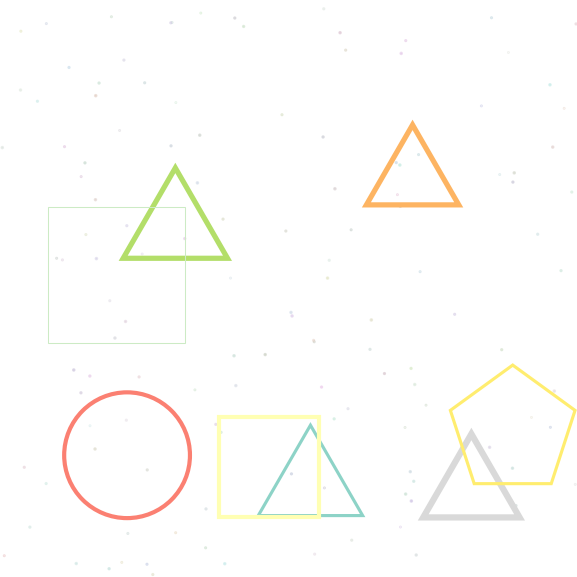[{"shape": "triangle", "thickness": 1.5, "radius": 0.52, "center": [0.538, 0.159]}, {"shape": "square", "thickness": 2, "radius": 0.44, "center": [0.466, 0.19]}, {"shape": "circle", "thickness": 2, "radius": 0.54, "center": [0.22, 0.211]}, {"shape": "triangle", "thickness": 2.5, "radius": 0.46, "center": [0.714, 0.691]}, {"shape": "triangle", "thickness": 2.5, "radius": 0.52, "center": [0.304, 0.604]}, {"shape": "triangle", "thickness": 3, "radius": 0.48, "center": [0.816, 0.151]}, {"shape": "square", "thickness": 0.5, "radius": 0.59, "center": [0.201, 0.523]}, {"shape": "pentagon", "thickness": 1.5, "radius": 0.57, "center": [0.888, 0.253]}]